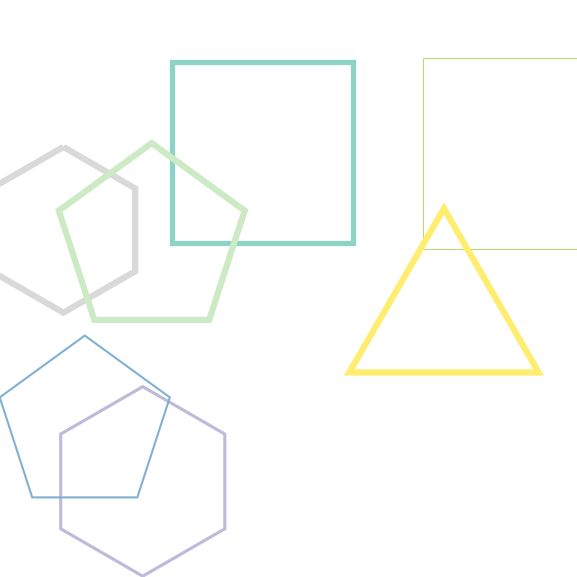[{"shape": "square", "thickness": 2.5, "radius": 0.78, "center": [0.454, 0.736]}, {"shape": "hexagon", "thickness": 1.5, "radius": 0.82, "center": [0.247, 0.166]}, {"shape": "pentagon", "thickness": 1, "radius": 0.77, "center": [0.147, 0.263]}, {"shape": "square", "thickness": 0.5, "radius": 0.82, "center": [0.897, 0.734]}, {"shape": "hexagon", "thickness": 3, "radius": 0.72, "center": [0.11, 0.601]}, {"shape": "pentagon", "thickness": 3, "radius": 0.85, "center": [0.263, 0.582]}, {"shape": "triangle", "thickness": 3, "radius": 0.95, "center": [0.769, 0.449]}]